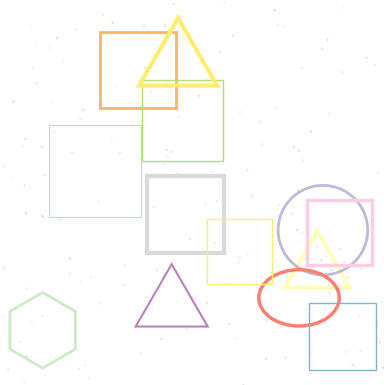[{"shape": "square", "thickness": 0.5, "radius": 0.6, "center": [0.246, 0.556]}, {"shape": "triangle", "thickness": 2.5, "radius": 0.49, "center": [0.824, 0.302]}, {"shape": "circle", "thickness": 2, "radius": 0.58, "center": [0.839, 0.402]}, {"shape": "oval", "thickness": 2.5, "radius": 0.52, "center": [0.777, 0.226]}, {"shape": "square", "thickness": 1, "radius": 0.43, "center": [0.889, 0.127]}, {"shape": "square", "thickness": 2, "radius": 0.49, "center": [0.359, 0.817]}, {"shape": "square", "thickness": 1, "radius": 0.52, "center": [0.474, 0.687]}, {"shape": "square", "thickness": 2.5, "radius": 0.42, "center": [0.882, 0.397]}, {"shape": "square", "thickness": 3, "radius": 0.51, "center": [0.482, 0.443]}, {"shape": "triangle", "thickness": 1.5, "radius": 0.54, "center": [0.446, 0.206]}, {"shape": "hexagon", "thickness": 2, "radius": 0.49, "center": [0.111, 0.142]}, {"shape": "triangle", "thickness": 3, "radius": 0.59, "center": [0.463, 0.836]}, {"shape": "square", "thickness": 1, "radius": 0.42, "center": [0.622, 0.347]}]